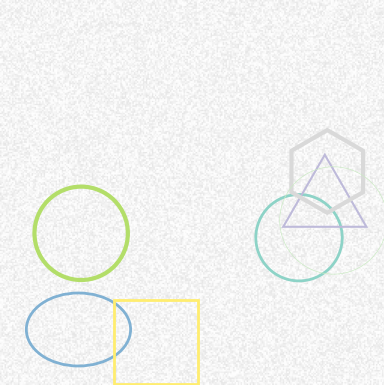[{"shape": "circle", "thickness": 2, "radius": 0.56, "center": [0.777, 0.383]}, {"shape": "triangle", "thickness": 1.5, "radius": 0.62, "center": [0.844, 0.473]}, {"shape": "oval", "thickness": 2, "radius": 0.68, "center": [0.204, 0.144]}, {"shape": "circle", "thickness": 3, "radius": 0.61, "center": [0.211, 0.394]}, {"shape": "hexagon", "thickness": 3, "radius": 0.54, "center": [0.85, 0.555]}, {"shape": "circle", "thickness": 0.5, "radius": 0.7, "center": [0.866, 0.427]}, {"shape": "square", "thickness": 2, "radius": 0.55, "center": [0.405, 0.112]}]